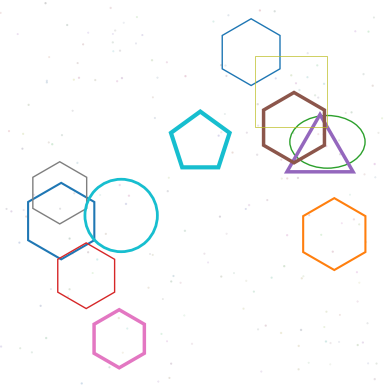[{"shape": "hexagon", "thickness": 1, "radius": 0.43, "center": [0.652, 0.865]}, {"shape": "hexagon", "thickness": 1.5, "radius": 0.5, "center": [0.159, 0.426]}, {"shape": "hexagon", "thickness": 1.5, "radius": 0.47, "center": [0.868, 0.392]}, {"shape": "oval", "thickness": 1, "radius": 0.49, "center": [0.851, 0.632]}, {"shape": "hexagon", "thickness": 1, "radius": 0.43, "center": [0.224, 0.284]}, {"shape": "triangle", "thickness": 2.5, "radius": 0.5, "center": [0.831, 0.603]}, {"shape": "hexagon", "thickness": 2.5, "radius": 0.46, "center": [0.764, 0.668]}, {"shape": "hexagon", "thickness": 2.5, "radius": 0.38, "center": [0.31, 0.12]}, {"shape": "hexagon", "thickness": 1, "radius": 0.4, "center": [0.155, 0.499]}, {"shape": "square", "thickness": 0.5, "radius": 0.46, "center": [0.756, 0.762]}, {"shape": "pentagon", "thickness": 3, "radius": 0.4, "center": [0.52, 0.63]}, {"shape": "circle", "thickness": 2, "radius": 0.47, "center": [0.315, 0.44]}]